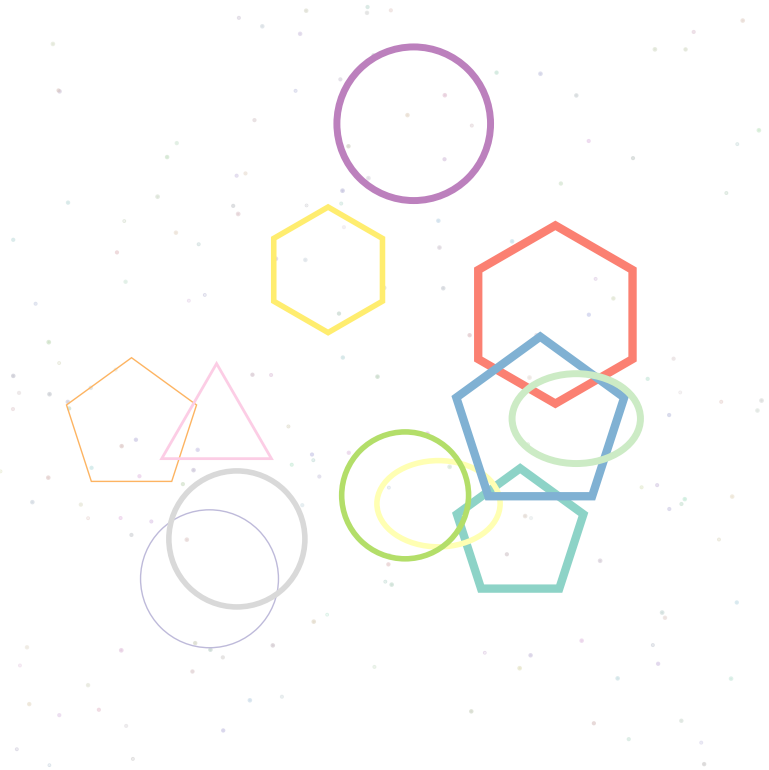[{"shape": "pentagon", "thickness": 3, "radius": 0.43, "center": [0.676, 0.305]}, {"shape": "oval", "thickness": 2, "radius": 0.4, "center": [0.57, 0.346]}, {"shape": "circle", "thickness": 0.5, "radius": 0.45, "center": [0.272, 0.248]}, {"shape": "hexagon", "thickness": 3, "radius": 0.58, "center": [0.721, 0.592]}, {"shape": "pentagon", "thickness": 3, "radius": 0.57, "center": [0.702, 0.448]}, {"shape": "pentagon", "thickness": 0.5, "radius": 0.44, "center": [0.171, 0.447]}, {"shape": "circle", "thickness": 2, "radius": 0.41, "center": [0.526, 0.357]}, {"shape": "triangle", "thickness": 1, "radius": 0.41, "center": [0.281, 0.445]}, {"shape": "circle", "thickness": 2, "radius": 0.44, "center": [0.308, 0.3]}, {"shape": "circle", "thickness": 2.5, "radius": 0.5, "center": [0.537, 0.839]}, {"shape": "oval", "thickness": 2.5, "radius": 0.42, "center": [0.748, 0.456]}, {"shape": "hexagon", "thickness": 2, "radius": 0.41, "center": [0.426, 0.65]}]